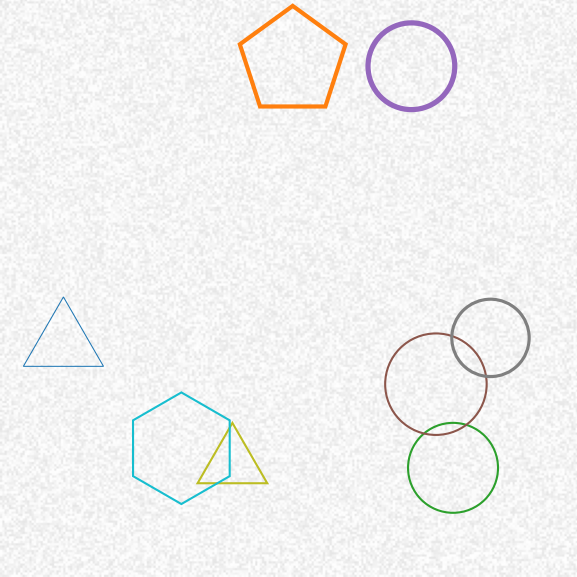[{"shape": "triangle", "thickness": 0.5, "radius": 0.4, "center": [0.11, 0.405]}, {"shape": "pentagon", "thickness": 2, "radius": 0.48, "center": [0.507, 0.893]}, {"shape": "circle", "thickness": 1, "radius": 0.39, "center": [0.784, 0.189]}, {"shape": "circle", "thickness": 2.5, "radius": 0.38, "center": [0.712, 0.884]}, {"shape": "circle", "thickness": 1, "radius": 0.44, "center": [0.755, 0.334]}, {"shape": "circle", "thickness": 1.5, "radius": 0.33, "center": [0.849, 0.414]}, {"shape": "triangle", "thickness": 1, "radius": 0.35, "center": [0.402, 0.197]}, {"shape": "hexagon", "thickness": 1, "radius": 0.48, "center": [0.314, 0.223]}]